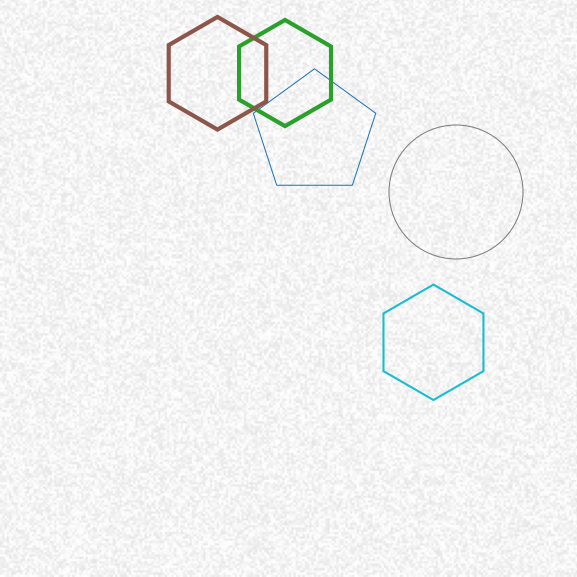[{"shape": "pentagon", "thickness": 0.5, "radius": 0.56, "center": [0.545, 0.769]}, {"shape": "hexagon", "thickness": 2, "radius": 0.46, "center": [0.494, 0.873]}, {"shape": "hexagon", "thickness": 2, "radius": 0.49, "center": [0.377, 0.872]}, {"shape": "circle", "thickness": 0.5, "radius": 0.58, "center": [0.79, 0.667]}, {"shape": "hexagon", "thickness": 1, "radius": 0.5, "center": [0.751, 0.406]}]